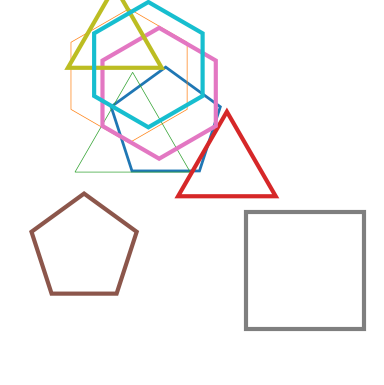[{"shape": "pentagon", "thickness": 2, "radius": 0.75, "center": [0.43, 0.677]}, {"shape": "hexagon", "thickness": 0.5, "radius": 0.87, "center": [0.335, 0.803]}, {"shape": "triangle", "thickness": 0.5, "radius": 0.86, "center": [0.344, 0.639]}, {"shape": "triangle", "thickness": 3, "radius": 0.73, "center": [0.589, 0.563]}, {"shape": "pentagon", "thickness": 3, "radius": 0.72, "center": [0.218, 0.354]}, {"shape": "hexagon", "thickness": 3, "radius": 0.85, "center": [0.413, 0.758]}, {"shape": "square", "thickness": 3, "radius": 0.77, "center": [0.792, 0.297]}, {"shape": "triangle", "thickness": 3, "radius": 0.7, "center": [0.298, 0.894]}, {"shape": "hexagon", "thickness": 3, "radius": 0.81, "center": [0.385, 0.832]}]